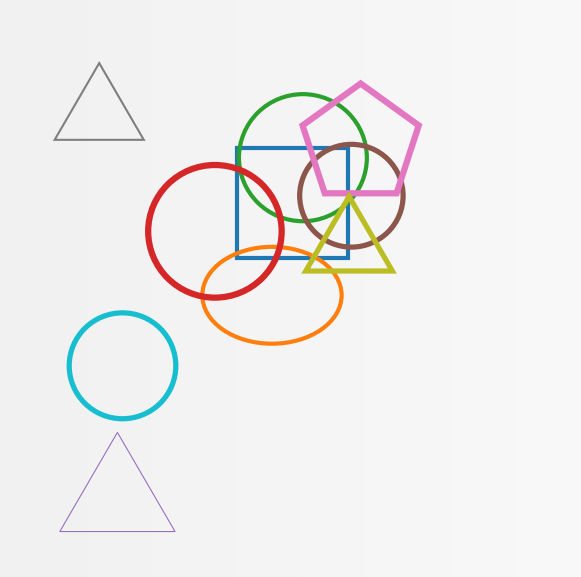[{"shape": "square", "thickness": 2, "radius": 0.48, "center": [0.504, 0.648]}, {"shape": "oval", "thickness": 2, "radius": 0.6, "center": [0.468, 0.488]}, {"shape": "circle", "thickness": 2, "radius": 0.55, "center": [0.521, 0.726]}, {"shape": "circle", "thickness": 3, "radius": 0.57, "center": [0.37, 0.599]}, {"shape": "triangle", "thickness": 0.5, "radius": 0.57, "center": [0.202, 0.136]}, {"shape": "circle", "thickness": 2.5, "radius": 0.44, "center": [0.605, 0.66]}, {"shape": "pentagon", "thickness": 3, "radius": 0.53, "center": [0.62, 0.749]}, {"shape": "triangle", "thickness": 1, "radius": 0.44, "center": [0.171, 0.801]}, {"shape": "triangle", "thickness": 2.5, "radius": 0.43, "center": [0.601, 0.573]}, {"shape": "circle", "thickness": 2.5, "radius": 0.46, "center": [0.211, 0.366]}]